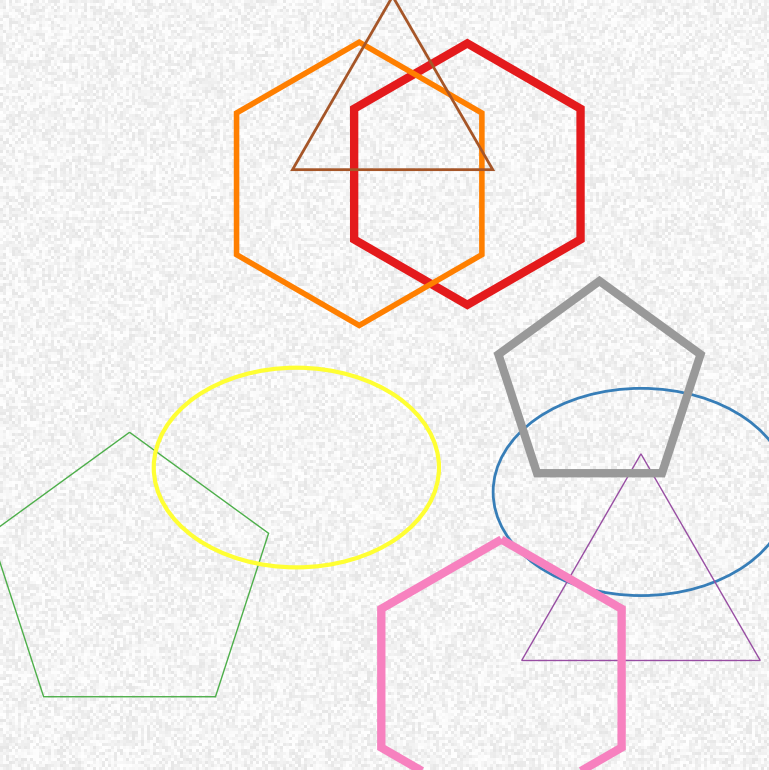[{"shape": "hexagon", "thickness": 3, "radius": 0.85, "center": [0.607, 0.774]}, {"shape": "oval", "thickness": 1, "radius": 0.96, "center": [0.833, 0.361]}, {"shape": "pentagon", "thickness": 0.5, "radius": 0.95, "center": [0.168, 0.249]}, {"shape": "triangle", "thickness": 0.5, "radius": 0.89, "center": [0.832, 0.232]}, {"shape": "hexagon", "thickness": 2, "radius": 0.92, "center": [0.467, 0.761]}, {"shape": "oval", "thickness": 1.5, "radius": 0.93, "center": [0.385, 0.393]}, {"shape": "triangle", "thickness": 1, "radius": 0.75, "center": [0.51, 0.855]}, {"shape": "hexagon", "thickness": 3, "radius": 0.9, "center": [0.651, 0.119]}, {"shape": "pentagon", "thickness": 3, "radius": 0.69, "center": [0.779, 0.497]}]